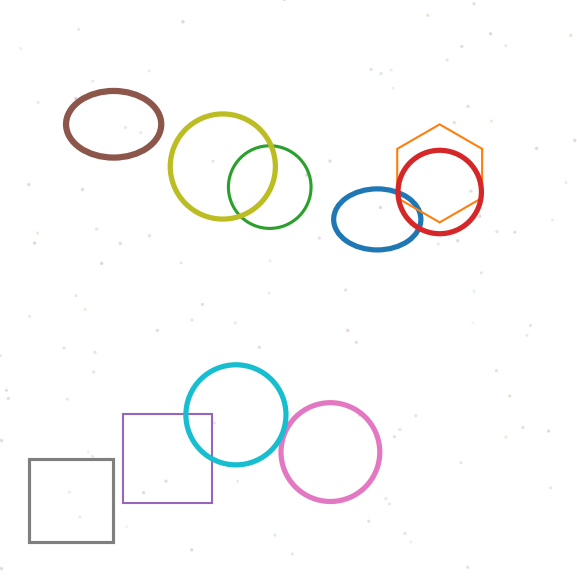[{"shape": "oval", "thickness": 2.5, "radius": 0.38, "center": [0.653, 0.619]}, {"shape": "hexagon", "thickness": 1, "radius": 0.42, "center": [0.761, 0.699]}, {"shape": "circle", "thickness": 1.5, "radius": 0.36, "center": [0.467, 0.675]}, {"shape": "circle", "thickness": 2.5, "radius": 0.36, "center": [0.761, 0.667]}, {"shape": "square", "thickness": 1, "radius": 0.39, "center": [0.29, 0.205]}, {"shape": "oval", "thickness": 3, "radius": 0.41, "center": [0.197, 0.784]}, {"shape": "circle", "thickness": 2.5, "radius": 0.43, "center": [0.572, 0.216]}, {"shape": "square", "thickness": 1.5, "radius": 0.36, "center": [0.123, 0.132]}, {"shape": "circle", "thickness": 2.5, "radius": 0.46, "center": [0.386, 0.711]}, {"shape": "circle", "thickness": 2.5, "radius": 0.43, "center": [0.409, 0.281]}]